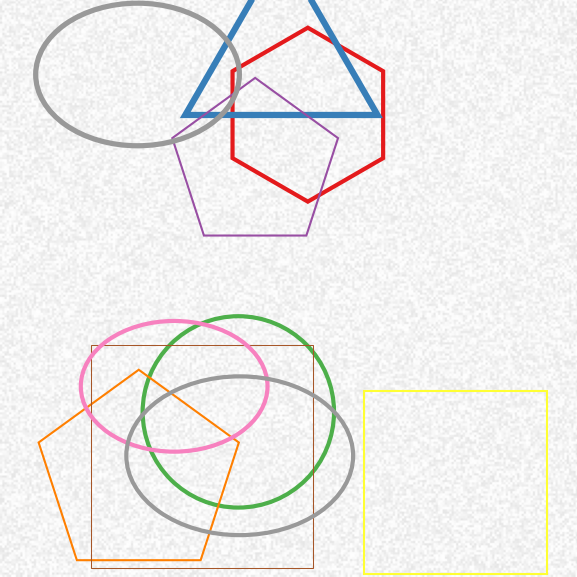[{"shape": "hexagon", "thickness": 2, "radius": 0.75, "center": [0.533, 0.801]}, {"shape": "triangle", "thickness": 3, "radius": 0.96, "center": [0.487, 0.896]}, {"shape": "circle", "thickness": 2, "radius": 0.83, "center": [0.413, 0.286]}, {"shape": "pentagon", "thickness": 1, "radius": 0.75, "center": [0.442, 0.713]}, {"shape": "pentagon", "thickness": 1, "radius": 0.91, "center": [0.24, 0.177]}, {"shape": "square", "thickness": 1, "radius": 0.79, "center": [0.789, 0.164]}, {"shape": "square", "thickness": 0.5, "radius": 0.96, "center": [0.35, 0.208]}, {"shape": "oval", "thickness": 2, "radius": 0.81, "center": [0.302, 0.33]}, {"shape": "oval", "thickness": 2, "radius": 0.98, "center": [0.415, 0.21]}, {"shape": "oval", "thickness": 2.5, "radius": 0.88, "center": [0.238, 0.87]}]